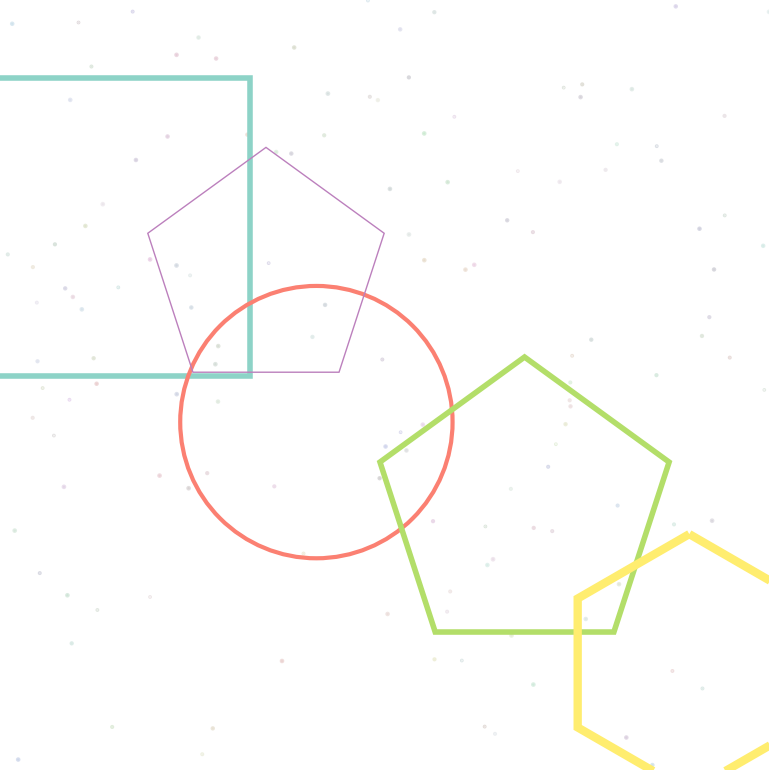[{"shape": "square", "thickness": 2, "radius": 0.97, "center": [0.131, 0.705]}, {"shape": "circle", "thickness": 1.5, "radius": 0.88, "center": [0.411, 0.452]}, {"shape": "pentagon", "thickness": 2, "radius": 0.99, "center": [0.681, 0.339]}, {"shape": "pentagon", "thickness": 0.5, "radius": 0.81, "center": [0.345, 0.647]}, {"shape": "hexagon", "thickness": 3, "radius": 0.84, "center": [0.895, 0.139]}]